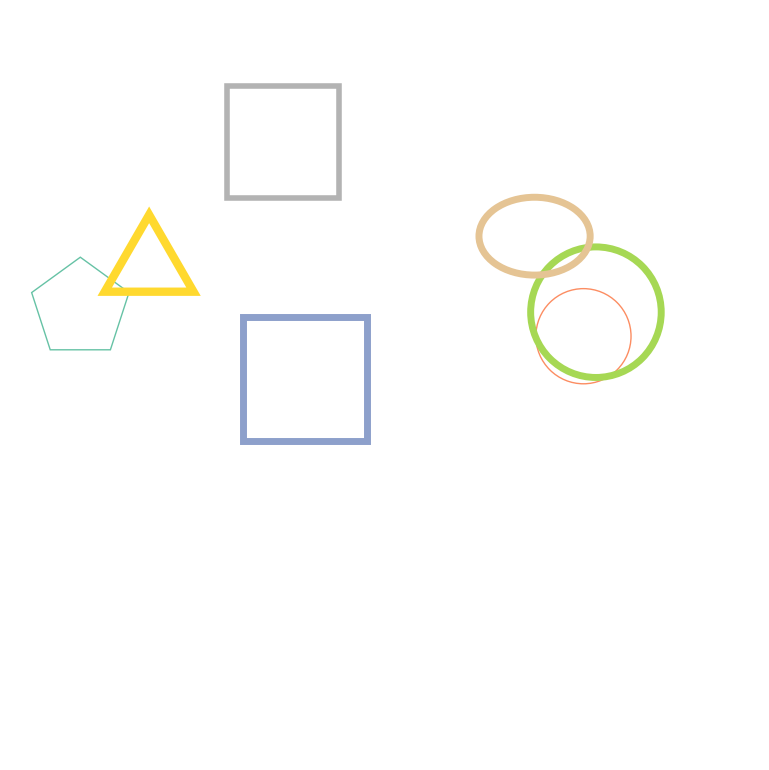[{"shape": "pentagon", "thickness": 0.5, "radius": 0.33, "center": [0.104, 0.599]}, {"shape": "circle", "thickness": 0.5, "radius": 0.31, "center": [0.758, 0.563]}, {"shape": "square", "thickness": 2.5, "radius": 0.4, "center": [0.396, 0.508]}, {"shape": "circle", "thickness": 2.5, "radius": 0.42, "center": [0.774, 0.595]}, {"shape": "triangle", "thickness": 3, "radius": 0.33, "center": [0.194, 0.654]}, {"shape": "oval", "thickness": 2.5, "radius": 0.36, "center": [0.694, 0.693]}, {"shape": "square", "thickness": 2, "radius": 0.37, "center": [0.367, 0.815]}]